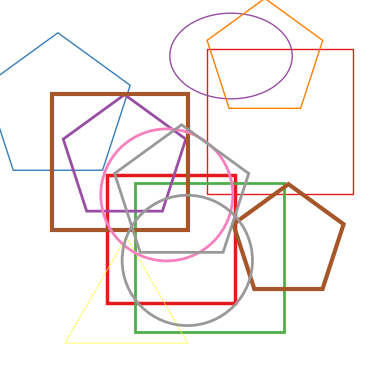[{"shape": "square", "thickness": 2.5, "radius": 0.83, "center": [0.444, 0.379]}, {"shape": "square", "thickness": 1, "radius": 0.95, "center": [0.728, 0.684]}, {"shape": "pentagon", "thickness": 1, "radius": 0.99, "center": [0.15, 0.718]}, {"shape": "square", "thickness": 2, "radius": 0.97, "center": [0.544, 0.33]}, {"shape": "oval", "thickness": 1, "radius": 0.79, "center": [0.6, 0.855]}, {"shape": "pentagon", "thickness": 2, "radius": 0.84, "center": [0.323, 0.587]}, {"shape": "pentagon", "thickness": 1, "radius": 0.79, "center": [0.688, 0.846]}, {"shape": "triangle", "thickness": 0.5, "radius": 0.92, "center": [0.328, 0.201]}, {"shape": "pentagon", "thickness": 3, "radius": 0.75, "center": [0.749, 0.371]}, {"shape": "square", "thickness": 3, "radius": 0.88, "center": [0.312, 0.579]}, {"shape": "circle", "thickness": 2, "radius": 0.86, "center": [0.433, 0.494]}, {"shape": "circle", "thickness": 2, "radius": 0.85, "center": [0.486, 0.324]}, {"shape": "pentagon", "thickness": 2, "radius": 0.92, "center": [0.472, 0.493]}]